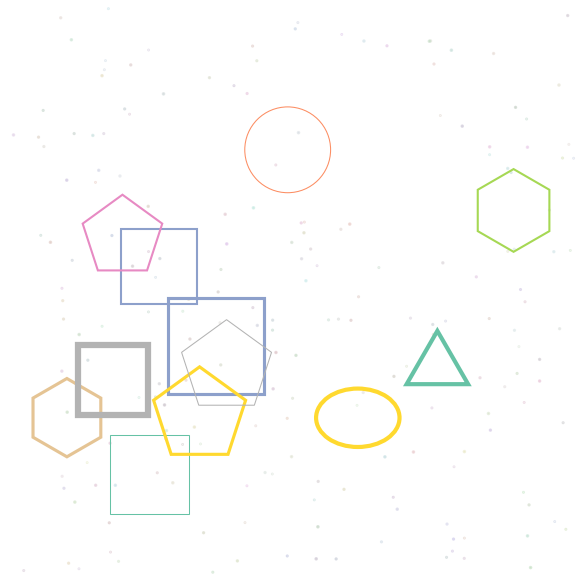[{"shape": "square", "thickness": 0.5, "radius": 0.34, "center": [0.259, 0.178]}, {"shape": "triangle", "thickness": 2, "radius": 0.31, "center": [0.757, 0.365]}, {"shape": "circle", "thickness": 0.5, "radius": 0.37, "center": [0.498, 0.74]}, {"shape": "square", "thickness": 1, "radius": 0.33, "center": [0.275, 0.538]}, {"shape": "square", "thickness": 1.5, "radius": 0.41, "center": [0.374, 0.4]}, {"shape": "pentagon", "thickness": 1, "radius": 0.36, "center": [0.212, 0.589]}, {"shape": "hexagon", "thickness": 1, "radius": 0.36, "center": [0.889, 0.635]}, {"shape": "pentagon", "thickness": 1.5, "radius": 0.42, "center": [0.346, 0.28]}, {"shape": "oval", "thickness": 2, "radius": 0.36, "center": [0.62, 0.276]}, {"shape": "hexagon", "thickness": 1.5, "radius": 0.34, "center": [0.116, 0.276]}, {"shape": "pentagon", "thickness": 0.5, "radius": 0.41, "center": [0.392, 0.364]}, {"shape": "square", "thickness": 3, "radius": 0.3, "center": [0.195, 0.342]}]